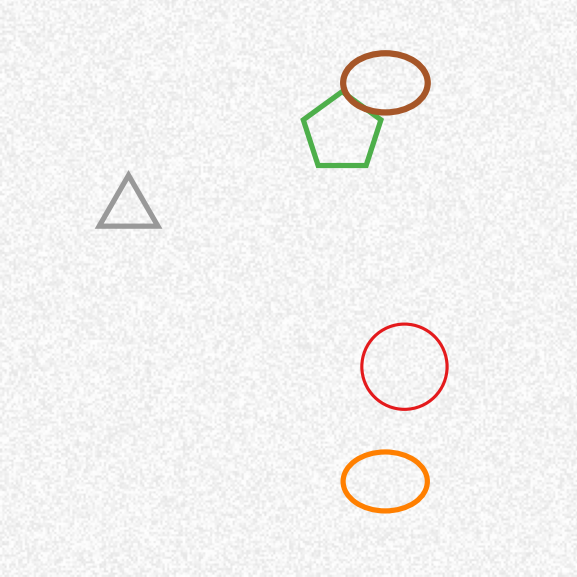[{"shape": "circle", "thickness": 1.5, "radius": 0.37, "center": [0.7, 0.364]}, {"shape": "pentagon", "thickness": 2.5, "radius": 0.35, "center": [0.592, 0.77]}, {"shape": "oval", "thickness": 2.5, "radius": 0.36, "center": [0.667, 0.165]}, {"shape": "oval", "thickness": 3, "radius": 0.37, "center": [0.667, 0.856]}, {"shape": "triangle", "thickness": 2.5, "radius": 0.29, "center": [0.223, 0.637]}]